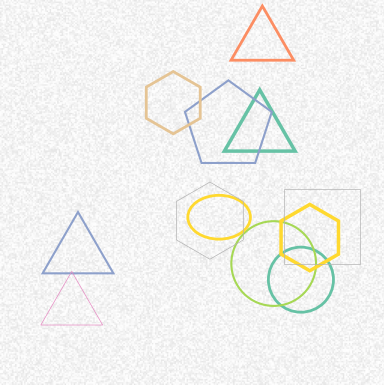[{"shape": "triangle", "thickness": 2.5, "radius": 0.53, "center": [0.675, 0.661]}, {"shape": "circle", "thickness": 2, "radius": 0.42, "center": [0.782, 0.274]}, {"shape": "triangle", "thickness": 2, "radius": 0.47, "center": [0.681, 0.891]}, {"shape": "pentagon", "thickness": 1.5, "radius": 0.59, "center": [0.593, 0.673]}, {"shape": "triangle", "thickness": 1.5, "radius": 0.53, "center": [0.203, 0.343]}, {"shape": "triangle", "thickness": 0.5, "radius": 0.46, "center": [0.186, 0.202]}, {"shape": "circle", "thickness": 1.5, "radius": 0.55, "center": [0.711, 0.315]}, {"shape": "hexagon", "thickness": 2.5, "radius": 0.43, "center": [0.805, 0.383]}, {"shape": "oval", "thickness": 2, "radius": 0.41, "center": [0.569, 0.436]}, {"shape": "hexagon", "thickness": 2, "radius": 0.4, "center": [0.45, 0.733]}, {"shape": "square", "thickness": 0.5, "radius": 0.49, "center": [0.836, 0.412]}, {"shape": "hexagon", "thickness": 0.5, "radius": 0.5, "center": [0.545, 0.427]}]